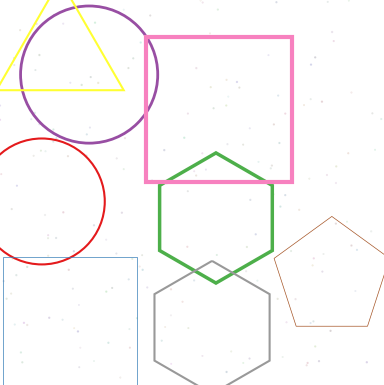[{"shape": "circle", "thickness": 1.5, "radius": 0.82, "center": [0.109, 0.477]}, {"shape": "square", "thickness": 0.5, "radius": 0.87, "center": [0.181, 0.16]}, {"shape": "hexagon", "thickness": 2.5, "radius": 0.84, "center": [0.561, 0.434]}, {"shape": "circle", "thickness": 2, "radius": 0.89, "center": [0.232, 0.806]}, {"shape": "triangle", "thickness": 1.5, "radius": 0.95, "center": [0.156, 0.861]}, {"shape": "pentagon", "thickness": 0.5, "radius": 0.79, "center": [0.862, 0.28]}, {"shape": "square", "thickness": 3, "radius": 0.95, "center": [0.568, 0.716]}, {"shape": "hexagon", "thickness": 1.5, "radius": 0.86, "center": [0.551, 0.15]}]